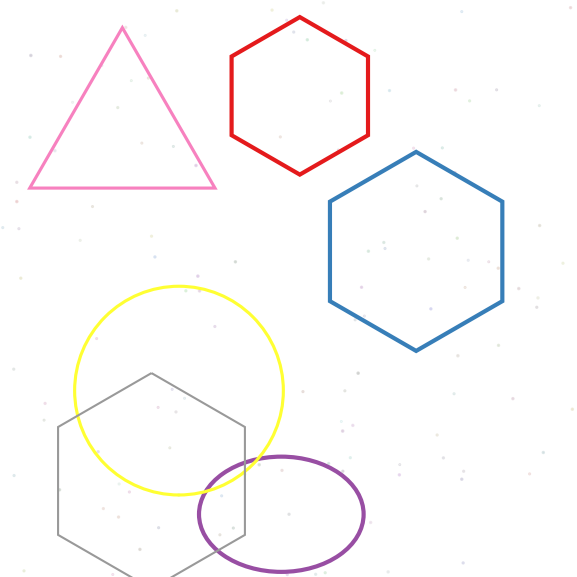[{"shape": "hexagon", "thickness": 2, "radius": 0.68, "center": [0.519, 0.833]}, {"shape": "hexagon", "thickness": 2, "radius": 0.86, "center": [0.721, 0.564]}, {"shape": "oval", "thickness": 2, "radius": 0.71, "center": [0.487, 0.109]}, {"shape": "circle", "thickness": 1.5, "radius": 0.9, "center": [0.31, 0.323]}, {"shape": "triangle", "thickness": 1.5, "radius": 0.93, "center": [0.212, 0.766]}, {"shape": "hexagon", "thickness": 1, "radius": 0.93, "center": [0.262, 0.166]}]